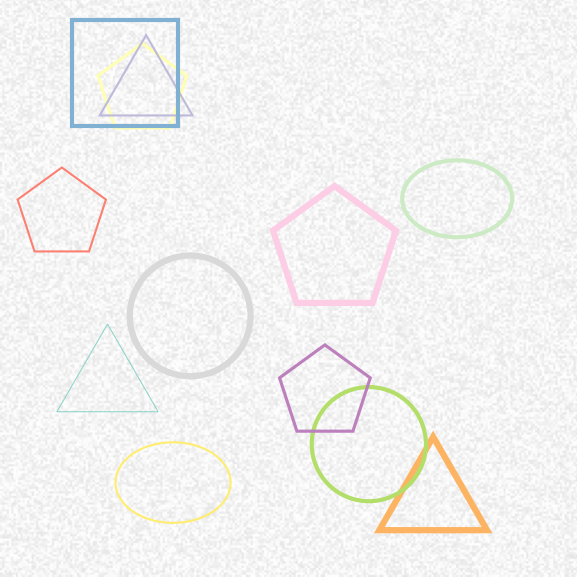[{"shape": "triangle", "thickness": 0.5, "radius": 0.51, "center": [0.186, 0.337]}, {"shape": "pentagon", "thickness": 1.5, "radius": 0.4, "center": [0.246, 0.843]}, {"shape": "triangle", "thickness": 1, "radius": 0.46, "center": [0.253, 0.846]}, {"shape": "pentagon", "thickness": 1, "radius": 0.4, "center": [0.107, 0.629]}, {"shape": "square", "thickness": 2, "radius": 0.46, "center": [0.217, 0.873]}, {"shape": "triangle", "thickness": 3, "radius": 0.54, "center": [0.75, 0.135]}, {"shape": "circle", "thickness": 2, "radius": 0.49, "center": [0.639, 0.23]}, {"shape": "pentagon", "thickness": 3, "radius": 0.56, "center": [0.579, 0.565]}, {"shape": "circle", "thickness": 3, "radius": 0.52, "center": [0.329, 0.452]}, {"shape": "pentagon", "thickness": 1.5, "radius": 0.41, "center": [0.563, 0.319]}, {"shape": "oval", "thickness": 2, "radius": 0.48, "center": [0.792, 0.655]}, {"shape": "oval", "thickness": 1, "radius": 0.5, "center": [0.3, 0.164]}]